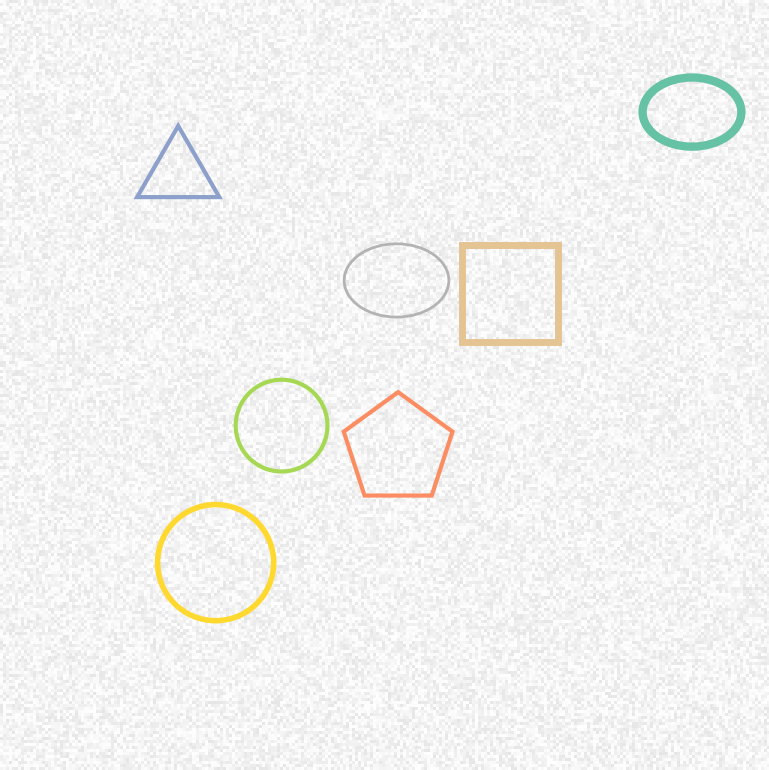[{"shape": "oval", "thickness": 3, "radius": 0.32, "center": [0.899, 0.854]}, {"shape": "pentagon", "thickness": 1.5, "radius": 0.37, "center": [0.517, 0.416]}, {"shape": "triangle", "thickness": 1.5, "radius": 0.31, "center": [0.231, 0.775]}, {"shape": "circle", "thickness": 1.5, "radius": 0.3, "center": [0.366, 0.447]}, {"shape": "circle", "thickness": 2, "radius": 0.38, "center": [0.28, 0.269]}, {"shape": "square", "thickness": 2.5, "radius": 0.31, "center": [0.662, 0.619]}, {"shape": "oval", "thickness": 1, "radius": 0.34, "center": [0.515, 0.636]}]